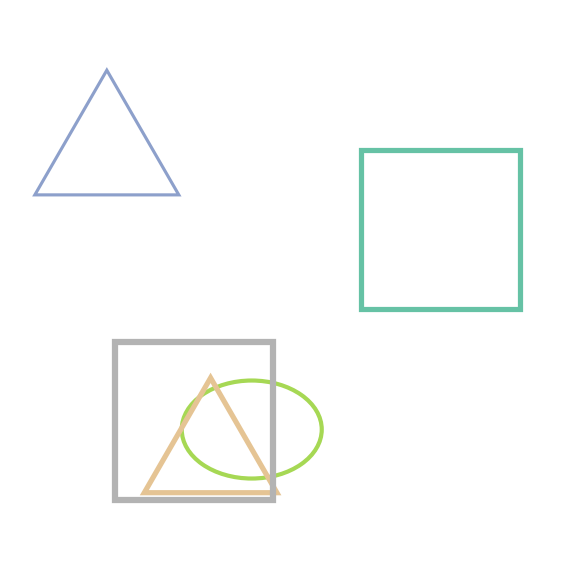[{"shape": "square", "thickness": 2.5, "radius": 0.69, "center": [0.763, 0.601]}, {"shape": "triangle", "thickness": 1.5, "radius": 0.72, "center": [0.185, 0.734]}, {"shape": "oval", "thickness": 2, "radius": 0.61, "center": [0.436, 0.255]}, {"shape": "triangle", "thickness": 2.5, "radius": 0.66, "center": [0.365, 0.212]}, {"shape": "square", "thickness": 3, "radius": 0.69, "center": [0.336, 0.27]}]